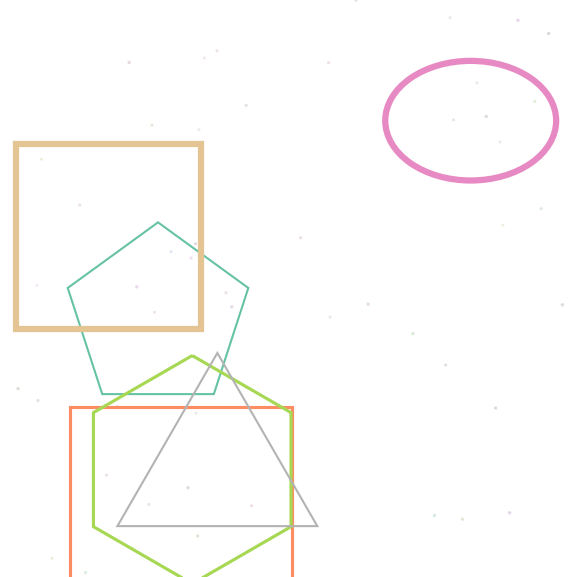[{"shape": "pentagon", "thickness": 1, "radius": 0.82, "center": [0.274, 0.45]}, {"shape": "square", "thickness": 1.5, "radius": 0.96, "center": [0.314, 0.103]}, {"shape": "oval", "thickness": 3, "radius": 0.74, "center": [0.815, 0.79]}, {"shape": "hexagon", "thickness": 1.5, "radius": 0.99, "center": [0.333, 0.186]}, {"shape": "square", "thickness": 3, "radius": 0.8, "center": [0.188, 0.59]}, {"shape": "triangle", "thickness": 1, "radius": 1.0, "center": [0.376, 0.188]}]